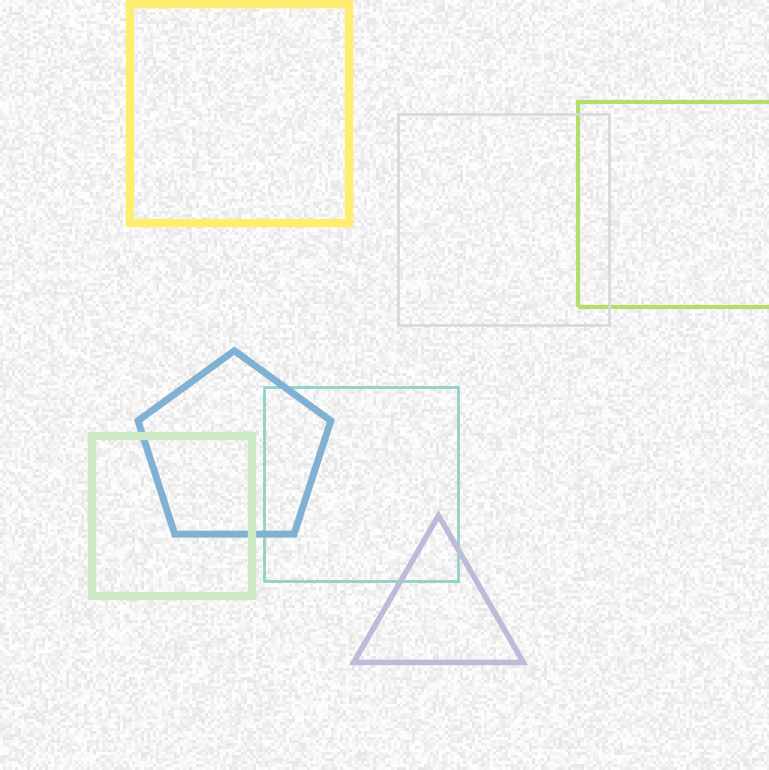[{"shape": "square", "thickness": 1, "radius": 0.63, "center": [0.469, 0.372]}, {"shape": "triangle", "thickness": 2, "radius": 0.64, "center": [0.57, 0.203]}, {"shape": "pentagon", "thickness": 2.5, "radius": 0.66, "center": [0.304, 0.413]}, {"shape": "square", "thickness": 1.5, "radius": 0.67, "center": [0.884, 0.735]}, {"shape": "square", "thickness": 1, "radius": 0.69, "center": [0.654, 0.715]}, {"shape": "square", "thickness": 3, "radius": 0.52, "center": [0.224, 0.329]}, {"shape": "square", "thickness": 3, "radius": 0.71, "center": [0.311, 0.852]}]